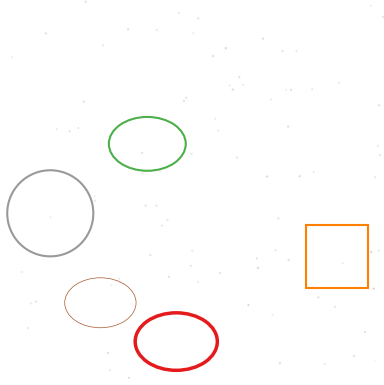[{"shape": "oval", "thickness": 2.5, "radius": 0.53, "center": [0.458, 0.113]}, {"shape": "oval", "thickness": 1.5, "radius": 0.5, "center": [0.383, 0.626]}, {"shape": "square", "thickness": 1.5, "radius": 0.41, "center": [0.875, 0.334]}, {"shape": "oval", "thickness": 0.5, "radius": 0.46, "center": [0.261, 0.214]}, {"shape": "circle", "thickness": 1.5, "radius": 0.56, "center": [0.131, 0.446]}]